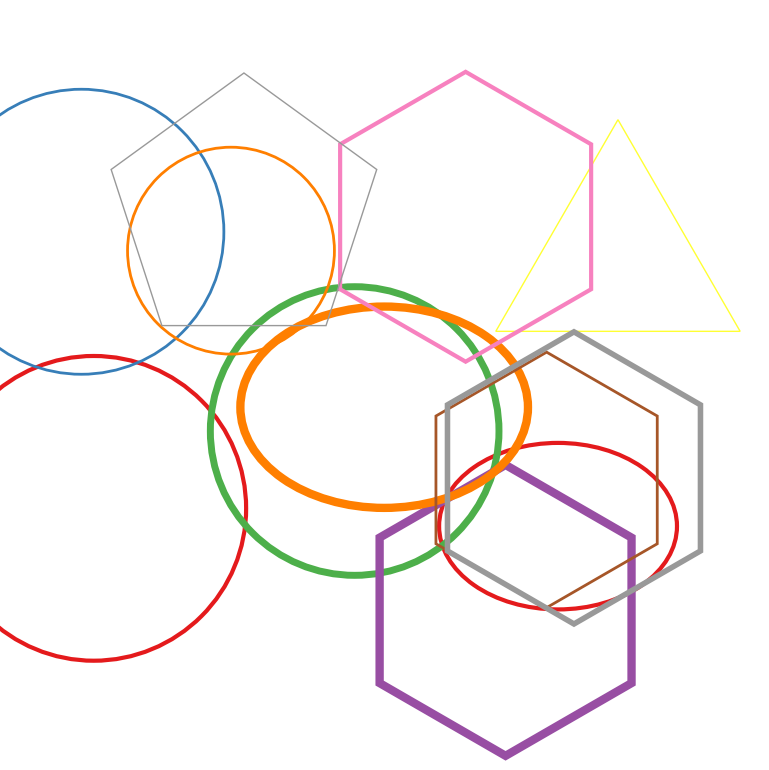[{"shape": "oval", "thickness": 1.5, "radius": 0.77, "center": [0.725, 0.317]}, {"shape": "circle", "thickness": 1.5, "radius": 0.99, "center": [0.122, 0.34]}, {"shape": "circle", "thickness": 1, "radius": 0.93, "center": [0.106, 0.699]}, {"shape": "circle", "thickness": 2.5, "radius": 0.94, "center": [0.461, 0.44]}, {"shape": "hexagon", "thickness": 3, "radius": 0.94, "center": [0.657, 0.207]}, {"shape": "circle", "thickness": 1, "radius": 0.67, "center": [0.3, 0.674]}, {"shape": "oval", "thickness": 3, "radius": 0.93, "center": [0.499, 0.471]}, {"shape": "triangle", "thickness": 0.5, "radius": 0.92, "center": [0.803, 0.661]}, {"shape": "hexagon", "thickness": 1, "radius": 0.83, "center": [0.71, 0.377]}, {"shape": "hexagon", "thickness": 1.5, "radius": 0.94, "center": [0.605, 0.718]}, {"shape": "hexagon", "thickness": 2, "radius": 0.95, "center": [0.745, 0.379]}, {"shape": "pentagon", "thickness": 0.5, "radius": 0.91, "center": [0.317, 0.724]}]